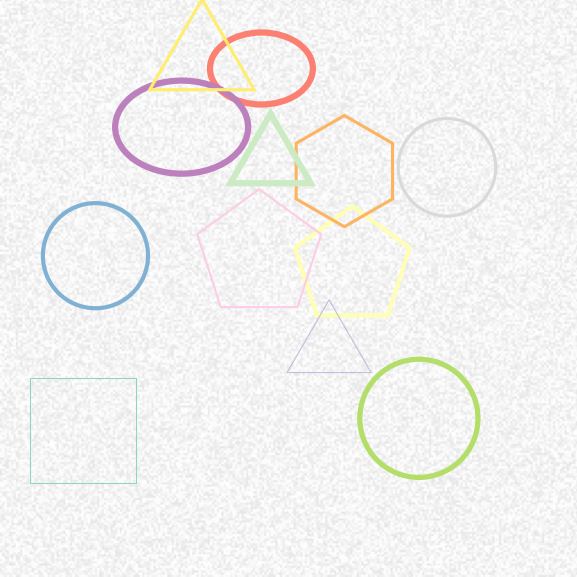[{"shape": "square", "thickness": 0.5, "radius": 0.46, "center": [0.144, 0.253]}, {"shape": "pentagon", "thickness": 2, "radius": 0.52, "center": [0.61, 0.538]}, {"shape": "triangle", "thickness": 0.5, "radius": 0.42, "center": [0.57, 0.396]}, {"shape": "oval", "thickness": 3, "radius": 0.45, "center": [0.453, 0.881]}, {"shape": "circle", "thickness": 2, "radius": 0.46, "center": [0.165, 0.556]}, {"shape": "hexagon", "thickness": 1.5, "radius": 0.48, "center": [0.596, 0.703]}, {"shape": "circle", "thickness": 2.5, "radius": 0.51, "center": [0.725, 0.275]}, {"shape": "pentagon", "thickness": 1, "radius": 0.56, "center": [0.449, 0.559]}, {"shape": "circle", "thickness": 1.5, "radius": 0.42, "center": [0.774, 0.709]}, {"shape": "oval", "thickness": 3, "radius": 0.58, "center": [0.315, 0.779]}, {"shape": "triangle", "thickness": 3, "radius": 0.4, "center": [0.468, 0.722]}, {"shape": "triangle", "thickness": 1.5, "radius": 0.52, "center": [0.35, 0.896]}]